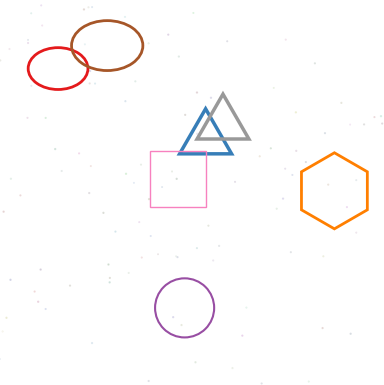[{"shape": "oval", "thickness": 2, "radius": 0.39, "center": [0.151, 0.822]}, {"shape": "triangle", "thickness": 2.5, "radius": 0.39, "center": [0.534, 0.639]}, {"shape": "circle", "thickness": 1.5, "radius": 0.38, "center": [0.48, 0.2]}, {"shape": "hexagon", "thickness": 2, "radius": 0.49, "center": [0.869, 0.504]}, {"shape": "oval", "thickness": 2, "radius": 0.46, "center": [0.278, 0.882]}, {"shape": "square", "thickness": 1, "radius": 0.36, "center": [0.461, 0.536]}, {"shape": "triangle", "thickness": 2.5, "radius": 0.39, "center": [0.579, 0.678]}]